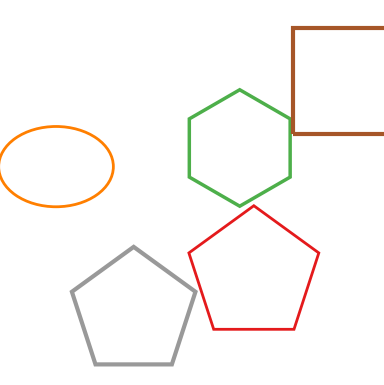[{"shape": "pentagon", "thickness": 2, "radius": 0.89, "center": [0.659, 0.288]}, {"shape": "hexagon", "thickness": 2.5, "radius": 0.76, "center": [0.623, 0.616]}, {"shape": "oval", "thickness": 2, "radius": 0.74, "center": [0.145, 0.567]}, {"shape": "square", "thickness": 3, "radius": 0.69, "center": [0.898, 0.79]}, {"shape": "pentagon", "thickness": 3, "radius": 0.84, "center": [0.347, 0.19]}]